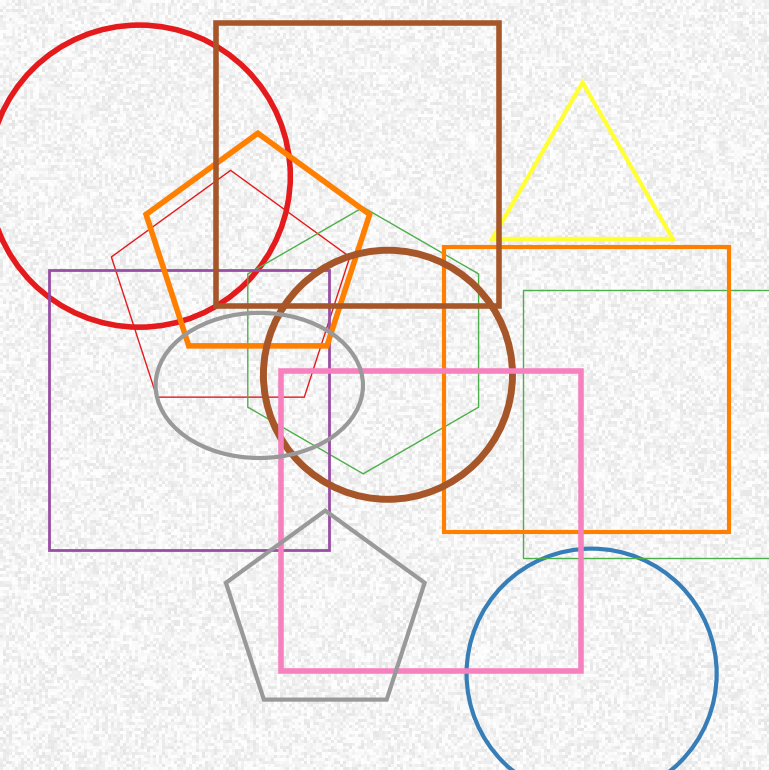[{"shape": "circle", "thickness": 2, "radius": 0.98, "center": [0.181, 0.771]}, {"shape": "pentagon", "thickness": 0.5, "radius": 0.81, "center": [0.299, 0.616]}, {"shape": "circle", "thickness": 1.5, "radius": 0.81, "center": [0.768, 0.125]}, {"shape": "hexagon", "thickness": 0.5, "radius": 0.87, "center": [0.472, 0.558]}, {"shape": "square", "thickness": 0.5, "radius": 0.87, "center": [0.853, 0.449]}, {"shape": "square", "thickness": 1, "radius": 0.91, "center": [0.245, 0.467]}, {"shape": "pentagon", "thickness": 2, "radius": 0.76, "center": [0.335, 0.674]}, {"shape": "square", "thickness": 1.5, "radius": 0.93, "center": [0.762, 0.494]}, {"shape": "triangle", "thickness": 1.5, "radius": 0.68, "center": [0.757, 0.757]}, {"shape": "circle", "thickness": 2.5, "radius": 0.81, "center": [0.504, 0.513]}, {"shape": "square", "thickness": 2, "radius": 0.92, "center": [0.464, 0.786]}, {"shape": "square", "thickness": 2, "radius": 0.98, "center": [0.56, 0.324]}, {"shape": "oval", "thickness": 1.5, "radius": 0.67, "center": [0.337, 0.499]}, {"shape": "pentagon", "thickness": 1.5, "radius": 0.68, "center": [0.422, 0.201]}]